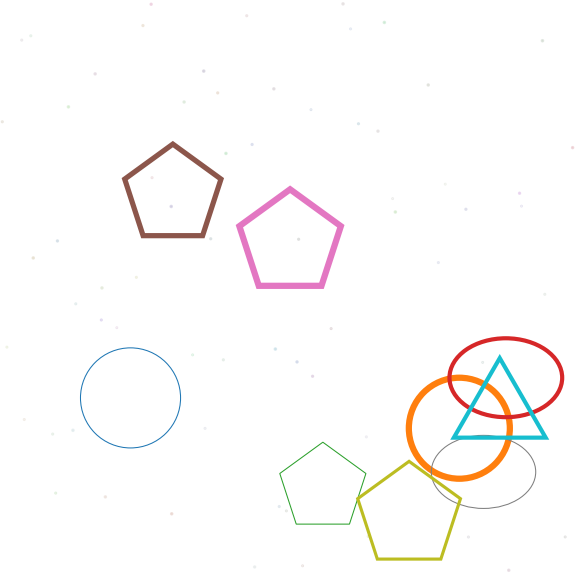[{"shape": "circle", "thickness": 0.5, "radius": 0.43, "center": [0.226, 0.31]}, {"shape": "circle", "thickness": 3, "radius": 0.44, "center": [0.795, 0.258]}, {"shape": "pentagon", "thickness": 0.5, "radius": 0.39, "center": [0.559, 0.155]}, {"shape": "oval", "thickness": 2, "radius": 0.49, "center": [0.876, 0.345]}, {"shape": "pentagon", "thickness": 2.5, "radius": 0.44, "center": [0.299, 0.662]}, {"shape": "pentagon", "thickness": 3, "radius": 0.46, "center": [0.502, 0.579]}, {"shape": "oval", "thickness": 0.5, "radius": 0.45, "center": [0.837, 0.182]}, {"shape": "pentagon", "thickness": 1.5, "radius": 0.47, "center": [0.708, 0.107]}, {"shape": "triangle", "thickness": 2, "radius": 0.46, "center": [0.865, 0.287]}]